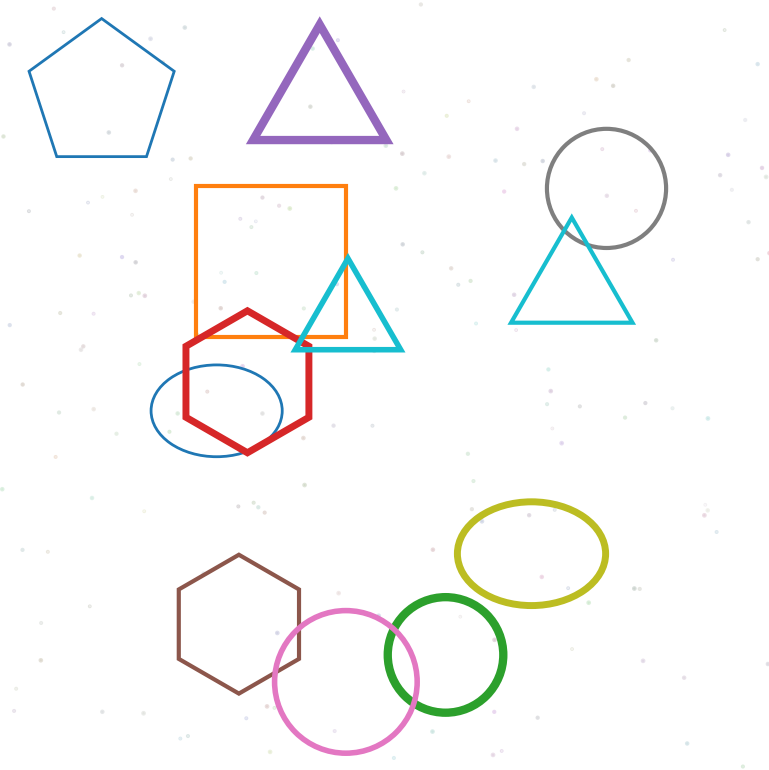[{"shape": "pentagon", "thickness": 1, "radius": 0.5, "center": [0.132, 0.877]}, {"shape": "oval", "thickness": 1, "radius": 0.43, "center": [0.281, 0.466]}, {"shape": "square", "thickness": 1.5, "radius": 0.49, "center": [0.352, 0.661]}, {"shape": "circle", "thickness": 3, "radius": 0.38, "center": [0.579, 0.149]}, {"shape": "hexagon", "thickness": 2.5, "radius": 0.46, "center": [0.321, 0.504]}, {"shape": "triangle", "thickness": 3, "radius": 0.5, "center": [0.415, 0.868]}, {"shape": "hexagon", "thickness": 1.5, "radius": 0.45, "center": [0.31, 0.189]}, {"shape": "circle", "thickness": 2, "radius": 0.46, "center": [0.449, 0.114]}, {"shape": "circle", "thickness": 1.5, "radius": 0.39, "center": [0.788, 0.755]}, {"shape": "oval", "thickness": 2.5, "radius": 0.48, "center": [0.69, 0.281]}, {"shape": "triangle", "thickness": 1.5, "radius": 0.46, "center": [0.743, 0.626]}, {"shape": "triangle", "thickness": 2, "radius": 0.4, "center": [0.452, 0.585]}]